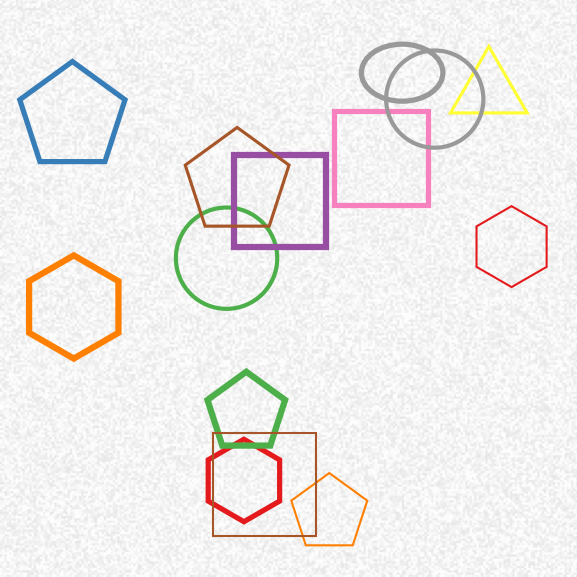[{"shape": "hexagon", "thickness": 1, "radius": 0.35, "center": [0.886, 0.572]}, {"shape": "hexagon", "thickness": 2.5, "radius": 0.36, "center": [0.422, 0.167]}, {"shape": "pentagon", "thickness": 2.5, "radius": 0.48, "center": [0.125, 0.797]}, {"shape": "circle", "thickness": 2, "radius": 0.44, "center": [0.392, 0.552]}, {"shape": "pentagon", "thickness": 3, "radius": 0.35, "center": [0.426, 0.285]}, {"shape": "square", "thickness": 3, "radius": 0.4, "center": [0.484, 0.65]}, {"shape": "hexagon", "thickness": 3, "radius": 0.45, "center": [0.128, 0.468]}, {"shape": "pentagon", "thickness": 1, "radius": 0.35, "center": [0.57, 0.111]}, {"shape": "triangle", "thickness": 1.5, "radius": 0.38, "center": [0.847, 0.842]}, {"shape": "square", "thickness": 1, "radius": 0.45, "center": [0.458, 0.16]}, {"shape": "pentagon", "thickness": 1.5, "radius": 0.47, "center": [0.411, 0.684]}, {"shape": "square", "thickness": 2.5, "radius": 0.41, "center": [0.659, 0.726]}, {"shape": "oval", "thickness": 2.5, "radius": 0.35, "center": [0.696, 0.873]}, {"shape": "circle", "thickness": 2, "radius": 0.42, "center": [0.753, 0.828]}]